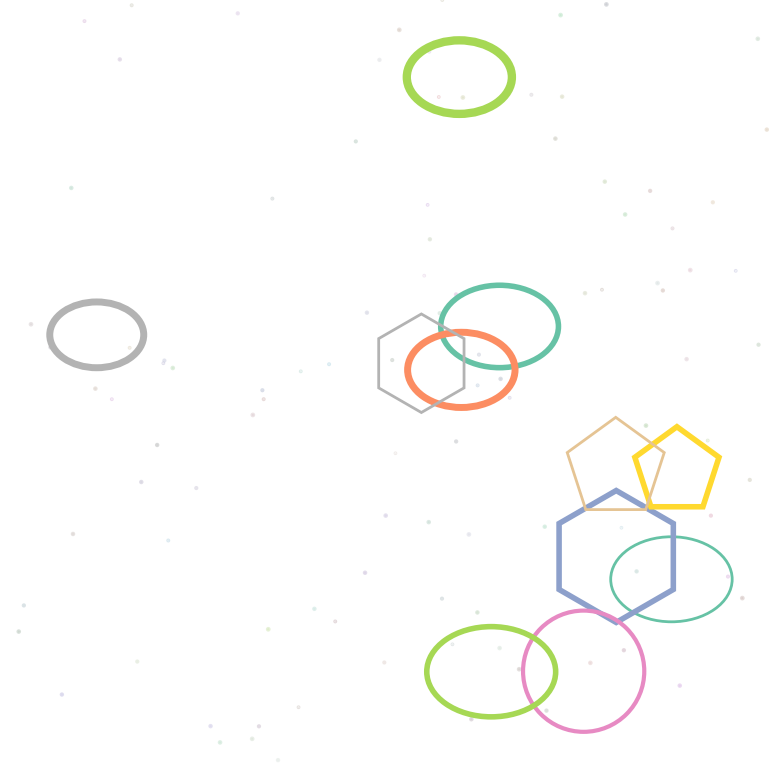[{"shape": "oval", "thickness": 1, "radius": 0.39, "center": [0.872, 0.248]}, {"shape": "oval", "thickness": 2, "radius": 0.38, "center": [0.649, 0.576]}, {"shape": "oval", "thickness": 2.5, "radius": 0.35, "center": [0.599, 0.52]}, {"shape": "hexagon", "thickness": 2, "radius": 0.43, "center": [0.8, 0.277]}, {"shape": "circle", "thickness": 1.5, "radius": 0.39, "center": [0.758, 0.128]}, {"shape": "oval", "thickness": 2, "radius": 0.42, "center": [0.638, 0.128]}, {"shape": "oval", "thickness": 3, "radius": 0.34, "center": [0.597, 0.9]}, {"shape": "pentagon", "thickness": 2, "radius": 0.29, "center": [0.879, 0.388]}, {"shape": "pentagon", "thickness": 1, "radius": 0.33, "center": [0.8, 0.392]}, {"shape": "oval", "thickness": 2.5, "radius": 0.31, "center": [0.126, 0.565]}, {"shape": "hexagon", "thickness": 1, "radius": 0.32, "center": [0.547, 0.528]}]